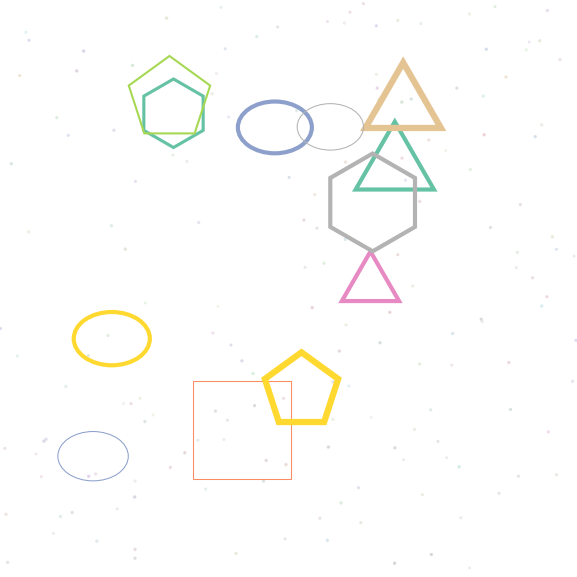[{"shape": "triangle", "thickness": 2, "radius": 0.39, "center": [0.684, 0.71]}, {"shape": "hexagon", "thickness": 1.5, "radius": 0.3, "center": [0.3, 0.803]}, {"shape": "square", "thickness": 0.5, "radius": 0.43, "center": [0.419, 0.254]}, {"shape": "oval", "thickness": 2, "radius": 0.32, "center": [0.476, 0.779]}, {"shape": "oval", "thickness": 0.5, "radius": 0.31, "center": [0.161, 0.209]}, {"shape": "triangle", "thickness": 2, "radius": 0.29, "center": [0.641, 0.506]}, {"shape": "pentagon", "thickness": 1, "radius": 0.37, "center": [0.293, 0.828]}, {"shape": "oval", "thickness": 2, "radius": 0.33, "center": [0.194, 0.413]}, {"shape": "pentagon", "thickness": 3, "radius": 0.33, "center": [0.522, 0.322]}, {"shape": "triangle", "thickness": 3, "radius": 0.38, "center": [0.698, 0.815]}, {"shape": "oval", "thickness": 0.5, "radius": 0.29, "center": [0.572, 0.779]}, {"shape": "hexagon", "thickness": 2, "radius": 0.42, "center": [0.645, 0.649]}]